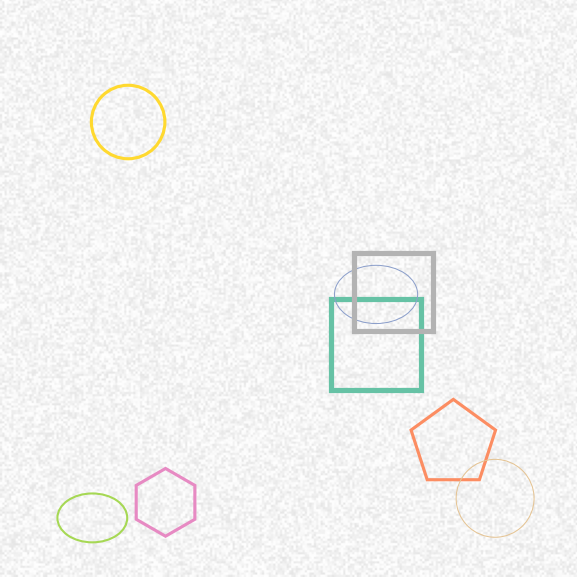[{"shape": "square", "thickness": 2.5, "radius": 0.39, "center": [0.651, 0.403]}, {"shape": "pentagon", "thickness": 1.5, "radius": 0.38, "center": [0.785, 0.231]}, {"shape": "oval", "thickness": 0.5, "radius": 0.36, "center": [0.651, 0.489]}, {"shape": "hexagon", "thickness": 1.5, "radius": 0.29, "center": [0.287, 0.129]}, {"shape": "oval", "thickness": 1, "radius": 0.3, "center": [0.16, 0.102]}, {"shape": "circle", "thickness": 1.5, "radius": 0.32, "center": [0.222, 0.788]}, {"shape": "circle", "thickness": 0.5, "radius": 0.34, "center": [0.857, 0.136]}, {"shape": "square", "thickness": 2.5, "radius": 0.34, "center": [0.682, 0.494]}]